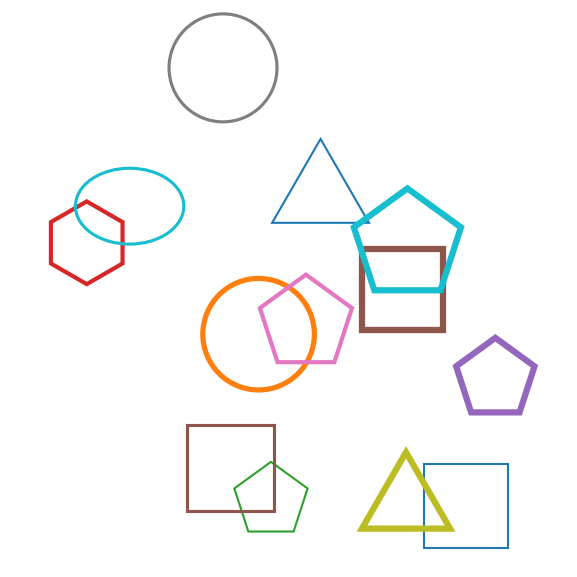[{"shape": "square", "thickness": 1, "radius": 0.36, "center": [0.806, 0.123]}, {"shape": "triangle", "thickness": 1, "radius": 0.48, "center": [0.555, 0.662]}, {"shape": "circle", "thickness": 2.5, "radius": 0.48, "center": [0.448, 0.42]}, {"shape": "pentagon", "thickness": 1, "radius": 0.33, "center": [0.469, 0.133]}, {"shape": "hexagon", "thickness": 2, "radius": 0.36, "center": [0.15, 0.579]}, {"shape": "pentagon", "thickness": 3, "radius": 0.36, "center": [0.858, 0.343]}, {"shape": "square", "thickness": 3, "radius": 0.35, "center": [0.697, 0.498]}, {"shape": "square", "thickness": 1.5, "radius": 0.38, "center": [0.399, 0.189]}, {"shape": "pentagon", "thickness": 2, "radius": 0.42, "center": [0.53, 0.44]}, {"shape": "circle", "thickness": 1.5, "radius": 0.47, "center": [0.386, 0.882]}, {"shape": "triangle", "thickness": 3, "radius": 0.44, "center": [0.703, 0.128]}, {"shape": "oval", "thickness": 1.5, "radius": 0.47, "center": [0.224, 0.642]}, {"shape": "pentagon", "thickness": 3, "radius": 0.49, "center": [0.705, 0.575]}]